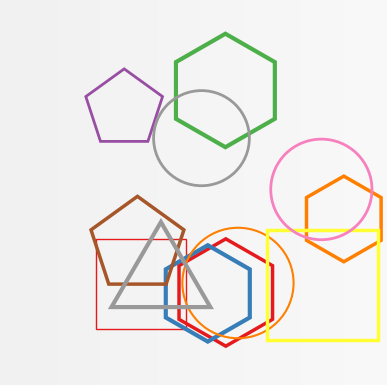[{"shape": "square", "thickness": 1, "radius": 0.59, "center": [0.364, 0.263]}, {"shape": "hexagon", "thickness": 2.5, "radius": 0.7, "center": [0.583, 0.24]}, {"shape": "hexagon", "thickness": 3, "radius": 0.63, "center": [0.536, 0.238]}, {"shape": "hexagon", "thickness": 3, "radius": 0.74, "center": [0.582, 0.765]}, {"shape": "pentagon", "thickness": 2, "radius": 0.52, "center": [0.32, 0.717]}, {"shape": "circle", "thickness": 1.5, "radius": 0.72, "center": [0.614, 0.265]}, {"shape": "hexagon", "thickness": 2.5, "radius": 0.56, "center": [0.887, 0.431]}, {"shape": "square", "thickness": 2.5, "radius": 0.71, "center": [0.833, 0.259]}, {"shape": "pentagon", "thickness": 2.5, "radius": 0.63, "center": [0.355, 0.364]}, {"shape": "circle", "thickness": 2, "radius": 0.65, "center": [0.829, 0.508]}, {"shape": "triangle", "thickness": 3, "radius": 0.74, "center": [0.415, 0.276]}, {"shape": "circle", "thickness": 2, "radius": 0.62, "center": [0.52, 0.641]}]